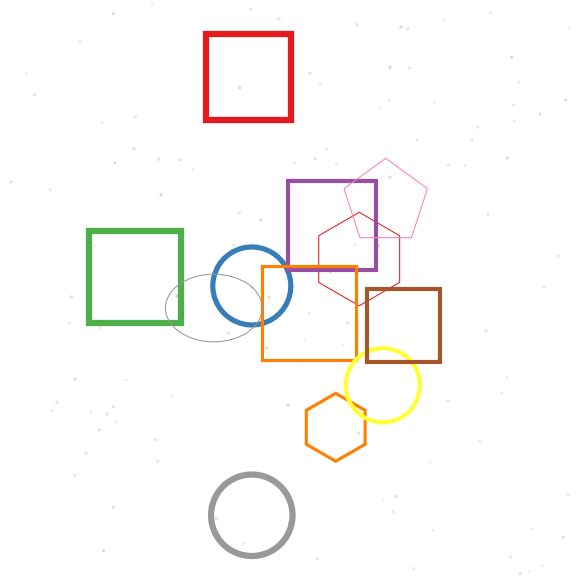[{"shape": "square", "thickness": 3, "radius": 0.37, "center": [0.431, 0.866]}, {"shape": "hexagon", "thickness": 0.5, "radius": 0.4, "center": [0.622, 0.551]}, {"shape": "circle", "thickness": 2.5, "radius": 0.34, "center": [0.436, 0.504]}, {"shape": "square", "thickness": 3, "radius": 0.4, "center": [0.234, 0.52]}, {"shape": "square", "thickness": 2, "radius": 0.38, "center": [0.575, 0.609]}, {"shape": "square", "thickness": 1.5, "radius": 0.41, "center": [0.535, 0.457]}, {"shape": "hexagon", "thickness": 1.5, "radius": 0.29, "center": [0.581, 0.259]}, {"shape": "circle", "thickness": 2, "radius": 0.32, "center": [0.663, 0.332]}, {"shape": "square", "thickness": 2, "radius": 0.32, "center": [0.699, 0.436]}, {"shape": "pentagon", "thickness": 0.5, "radius": 0.38, "center": [0.668, 0.649]}, {"shape": "oval", "thickness": 0.5, "radius": 0.42, "center": [0.37, 0.466]}, {"shape": "circle", "thickness": 3, "radius": 0.35, "center": [0.436, 0.107]}]